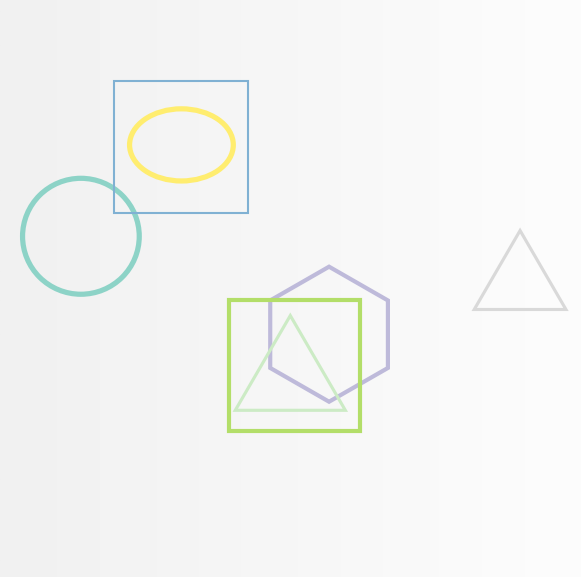[{"shape": "circle", "thickness": 2.5, "radius": 0.5, "center": [0.139, 0.59]}, {"shape": "hexagon", "thickness": 2, "radius": 0.58, "center": [0.566, 0.42]}, {"shape": "square", "thickness": 1, "radius": 0.57, "center": [0.311, 0.745]}, {"shape": "square", "thickness": 2, "radius": 0.57, "center": [0.507, 0.366]}, {"shape": "triangle", "thickness": 1.5, "radius": 0.46, "center": [0.895, 0.509]}, {"shape": "triangle", "thickness": 1.5, "radius": 0.55, "center": [0.499, 0.343]}, {"shape": "oval", "thickness": 2.5, "radius": 0.45, "center": [0.312, 0.748]}]